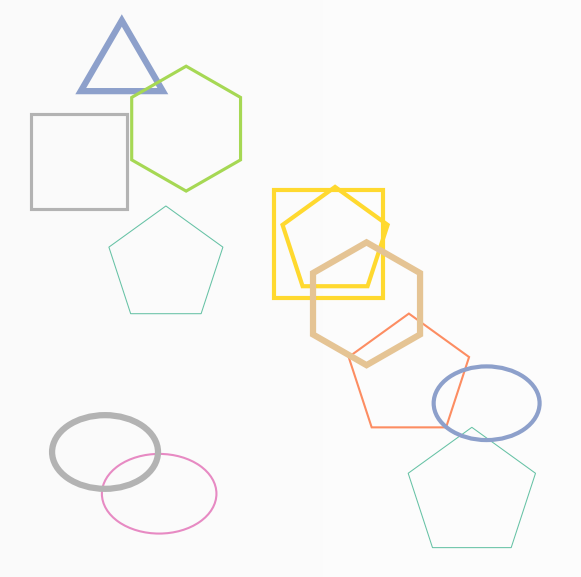[{"shape": "pentagon", "thickness": 0.5, "radius": 0.52, "center": [0.285, 0.539]}, {"shape": "pentagon", "thickness": 0.5, "radius": 0.58, "center": [0.812, 0.144]}, {"shape": "pentagon", "thickness": 1, "radius": 0.54, "center": [0.703, 0.347]}, {"shape": "triangle", "thickness": 3, "radius": 0.41, "center": [0.21, 0.882]}, {"shape": "oval", "thickness": 2, "radius": 0.46, "center": [0.837, 0.301]}, {"shape": "oval", "thickness": 1, "radius": 0.49, "center": [0.274, 0.144]}, {"shape": "hexagon", "thickness": 1.5, "radius": 0.54, "center": [0.32, 0.776]}, {"shape": "square", "thickness": 2, "radius": 0.47, "center": [0.564, 0.577]}, {"shape": "pentagon", "thickness": 2, "radius": 0.48, "center": [0.576, 0.58]}, {"shape": "hexagon", "thickness": 3, "radius": 0.53, "center": [0.631, 0.473]}, {"shape": "oval", "thickness": 3, "radius": 0.46, "center": [0.181, 0.216]}, {"shape": "square", "thickness": 1.5, "radius": 0.41, "center": [0.136, 0.72]}]